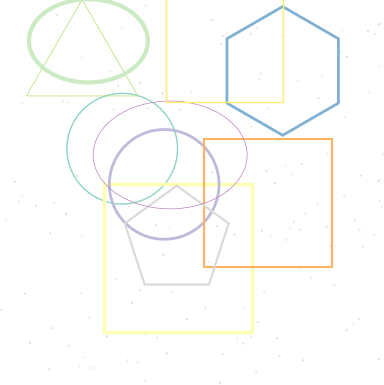[{"shape": "circle", "thickness": 1, "radius": 0.72, "center": [0.317, 0.614]}, {"shape": "square", "thickness": 2.5, "radius": 0.96, "center": [0.461, 0.33]}, {"shape": "circle", "thickness": 2, "radius": 0.71, "center": [0.426, 0.521]}, {"shape": "hexagon", "thickness": 2, "radius": 0.84, "center": [0.734, 0.816]}, {"shape": "square", "thickness": 1.5, "radius": 0.83, "center": [0.697, 0.472]}, {"shape": "triangle", "thickness": 0.5, "radius": 0.83, "center": [0.213, 0.834]}, {"shape": "pentagon", "thickness": 1.5, "radius": 0.71, "center": [0.459, 0.376]}, {"shape": "oval", "thickness": 0.5, "radius": 1.0, "center": [0.442, 0.598]}, {"shape": "oval", "thickness": 3, "radius": 0.77, "center": [0.23, 0.894]}, {"shape": "square", "thickness": 1, "radius": 0.76, "center": [0.584, 0.886]}]